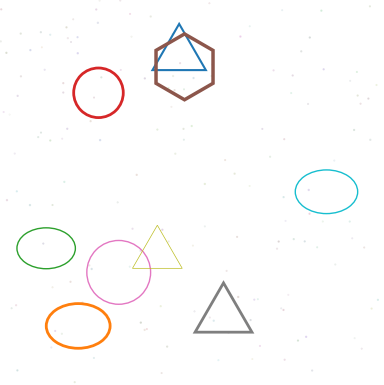[{"shape": "triangle", "thickness": 1.5, "radius": 0.4, "center": [0.465, 0.858]}, {"shape": "oval", "thickness": 2, "radius": 0.41, "center": [0.203, 0.153]}, {"shape": "oval", "thickness": 1, "radius": 0.38, "center": [0.12, 0.355]}, {"shape": "circle", "thickness": 2, "radius": 0.32, "center": [0.256, 0.759]}, {"shape": "hexagon", "thickness": 2.5, "radius": 0.43, "center": [0.479, 0.826]}, {"shape": "circle", "thickness": 1, "radius": 0.41, "center": [0.308, 0.293]}, {"shape": "triangle", "thickness": 2, "radius": 0.43, "center": [0.581, 0.18]}, {"shape": "triangle", "thickness": 0.5, "radius": 0.37, "center": [0.409, 0.34]}, {"shape": "oval", "thickness": 1, "radius": 0.41, "center": [0.848, 0.502]}]